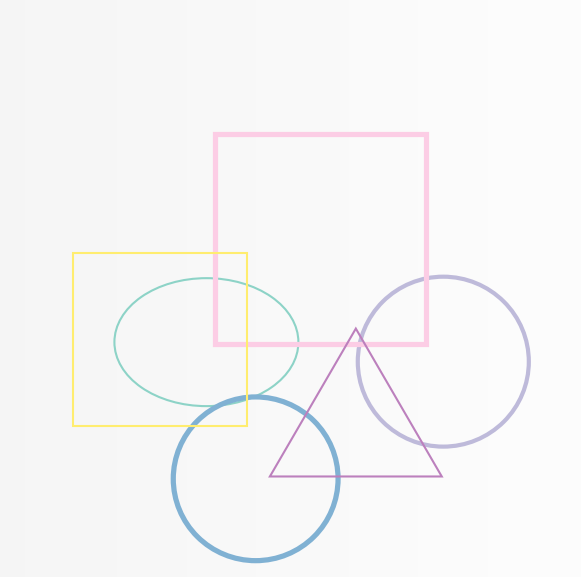[{"shape": "oval", "thickness": 1, "radius": 0.79, "center": [0.355, 0.407]}, {"shape": "circle", "thickness": 2, "radius": 0.74, "center": [0.763, 0.373]}, {"shape": "circle", "thickness": 2.5, "radius": 0.71, "center": [0.44, 0.17]}, {"shape": "square", "thickness": 2.5, "radius": 0.91, "center": [0.552, 0.585]}, {"shape": "triangle", "thickness": 1, "radius": 0.85, "center": [0.612, 0.259]}, {"shape": "square", "thickness": 1, "radius": 0.75, "center": [0.275, 0.411]}]